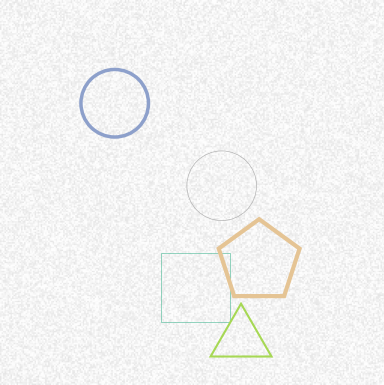[{"shape": "square", "thickness": 0.5, "radius": 0.45, "center": [0.508, 0.253]}, {"shape": "circle", "thickness": 2.5, "radius": 0.44, "center": [0.298, 0.732]}, {"shape": "triangle", "thickness": 1.5, "radius": 0.46, "center": [0.626, 0.12]}, {"shape": "pentagon", "thickness": 3, "radius": 0.55, "center": [0.673, 0.32]}, {"shape": "circle", "thickness": 0.5, "radius": 0.45, "center": [0.576, 0.518]}]